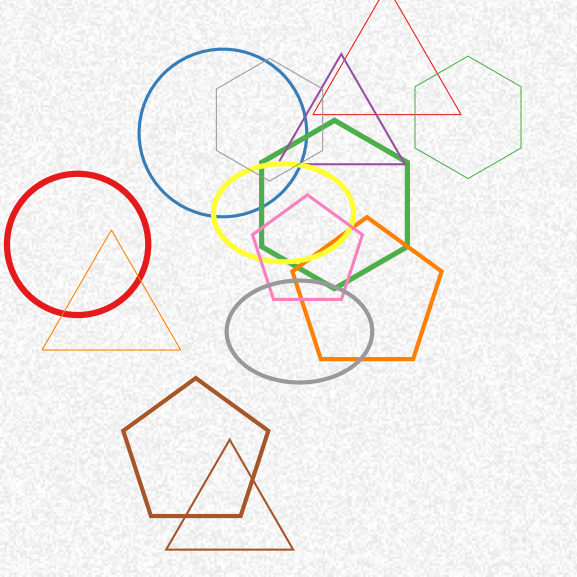[{"shape": "triangle", "thickness": 0.5, "radius": 0.74, "center": [0.67, 0.875]}, {"shape": "circle", "thickness": 3, "radius": 0.61, "center": [0.134, 0.576]}, {"shape": "circle", "thickness": 1.5, "radius": 0.73, "center": [0.386, 0.769]}, {"shape": "hexagon", "thickness": 2.5, "radius": 0.73, "center": [0.579, 0.645]}, {"shape": "hexagon", "thickness": 0.5, "radius": 0.53, "center": [0.81, 0.796]}, {"shape": "triangle", "thickness": 1, "radius": 0.64, "center": [0.591, 0.778]}, {"shape": "triangle", "thickness": 0.5, "radius": 0.69, "center": [0.193, 0.462]}, {"shape": "pentagon", "thickness": 2, "radius": 0.68, "center": [0.635, 0.487]}, {"shape": "oval", "thickness": 2.5, "radius": 0.61, "center": [0.491, 0.631]}, {"shape": "triangle", "thickness": 1, "radius": 0.63, "center": [0.398, 0.111]}, {"shape": "pentagon", "thickness": 2, "radius": 0.66, "center": [0.339, 0.212]}, {"shape": "pentagon", "thickness": 1.5, "radius": 0.5, "center": [0.532, 0.562]}, {"shape": "hexagon", "thickness": 0.5, "radius": 0.53, "center": [0.467, 0.792]}, {"shape": "oval", "thickness": 2, "radius": 0.63, "center": [0.519, 0.425]}]